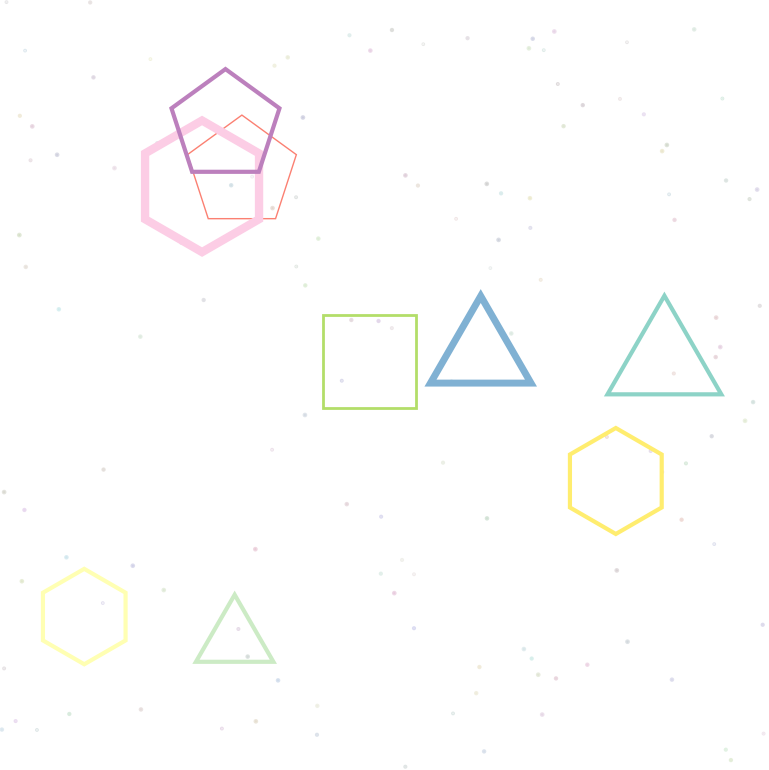[{"shape": "triangle", "thickness": 1.5, "radius": 0.43, "center": [0.863, 0.531]}, {"shape": "hexagon", "thickness": 1.5, "radius": 0.31, "center": [0.109, 0.199]}, {"shape": "pentagon", "thickness": 0.5, "radius": 0.37, "center": [0.314, 0.776]}, {"shape": "triangle", "thickness": 2.5, "radius": 0.38, "center": [0.624, 0.54]}, {"shape": "square", "thickness": 1, "radius": 0.3, "center": [0.48, 0.53]}, {"shape": "hexagon", "thickness": 3, "radius": 0.43, "center": [0.262, 0.758]}, {"shape": "pentagon", "thickness": 1.5, "radius": 0.37, "center": [0.293, 0.837]}, {"shape": "triangle", "thickness": 1.5, "radius": 0.29, "center": [0.305, 0.17]}, {"shape": "hexagon", "thickness": 1.5, "radius": 0.34, "center": [0.8, 0.375]}]